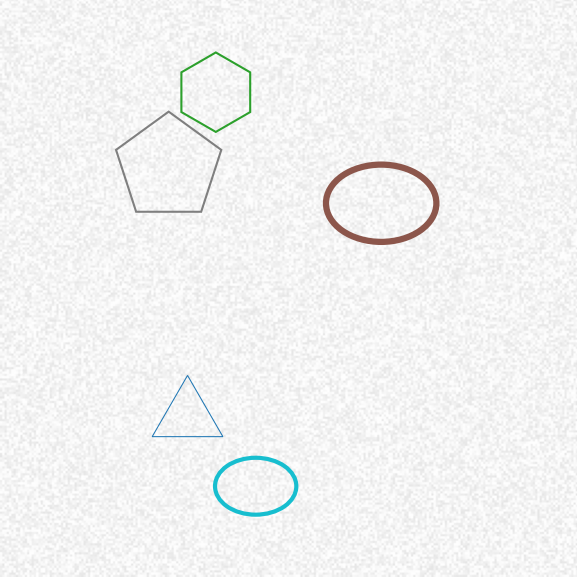[{"shape": "triangle", "thickness": 0.5, "radius": 0.35, "center": [0.325, 0.278]}, {"shape": "hexagon", "thickness": 1, "radius": 0.34, "center": [0.374, 0.839]}, {"shape": "oval", "thickness": 3, "radius": 0.48, "center": [0.66, 0.647]}, {"shape": "pentagon", "thickness": 1, "radius": 0.48, "center": [0.292, 0.71]}, {"shape": "oval", "thickness": 2, "radius": 0.35, "center": [0.443, 0.157]}]